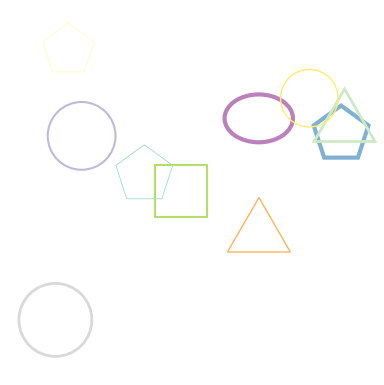[{"shape": "pentagon", "thickness": 0.5, "radius": 0.39, "center": [0.375, 0.546]}, {"shape": "pentagon", "thickness": 0.5, "radius": 0.35, "center": [0.178, 0.87]}, {"shape": "circle", "thickness": 1.5, "radius": 0.44, "center": [0.212, 0.647]}, {"shape": "pentagon", "thickness": 3, "radius": 0.37, "center": [0.886, 0.651]}, {"shape": "triangle", "thickness": 1, "radius": 0.47, "center": [0.673, 0.393]}, {"shape": "square", "thickness": 1.5, "radius": 0.34, "center": [0.47, 0.503]}, {"shape": "circle", "thickness": 2, "radius": 0.47, "center": [0.144, 0.169]}, {"shape": "oval", "thickness": 3, "radius": 0.44, "center": [0.672, 0.693]}, {"shape": "triangle", "thickness": 2, "radius": 0.46, "center": [0.895, 0.678]}, {"shape": "circle", "thickness": 1, "radius": 0.37, "center": [0.803, 0.745]}]